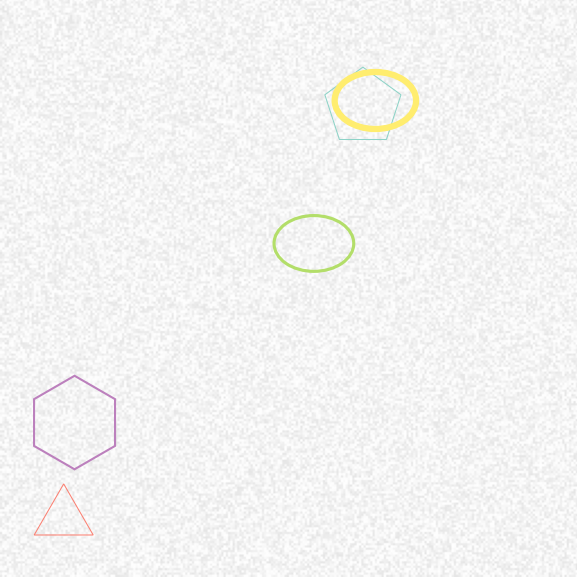[{"shape": "pentagon", "thickness": 0.5, "radius": 0.35, "center": [0.628, 0.814]}, {"shape": "triangle", "thickness": 0.5, "radius": 0.29, "center": [0.11, 0.102]}, {"shape": "oval", "thickness": 1.5, "radius": 0.34, "center": [0.544, 0.578]}, {"shape": "hexagon", "thickness": 1, "radius": 0.4, "center": [0.129, 0.267]}, {"shape": "oval", "thickness": 3, "radius": 0.35, "center": [0.65, 0.825]}]